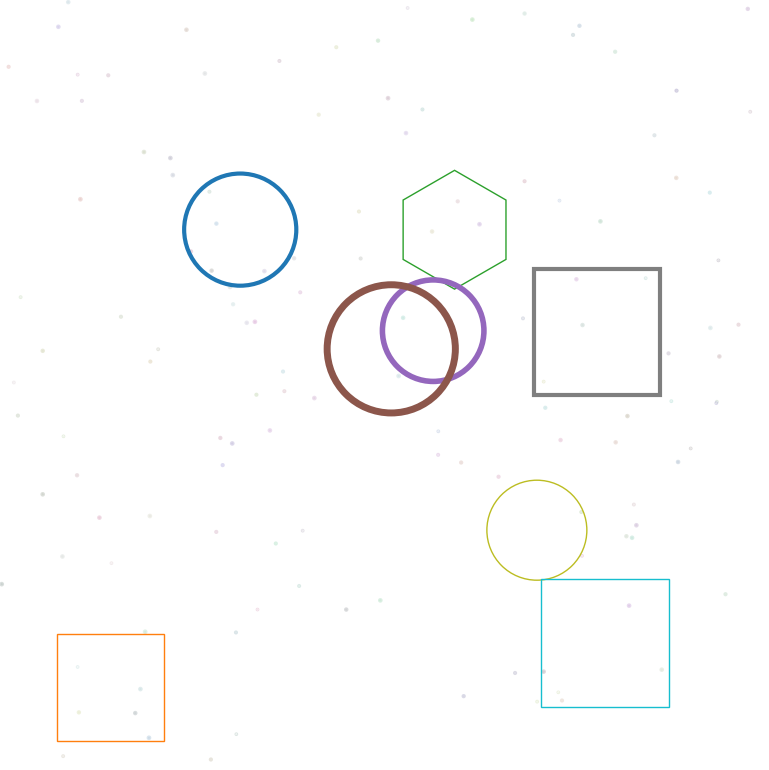[{"shape": "circle", "thickness": 1.5, "radius": 0.36, "center": [0.312, 0.702]}, {"shape": "square", "thickness": 0.5, "radius": 0.35, "center": [0.144, 0.107]}, {"shape": "hexagon", "thickness": 0.5, "radius": 0.39, "center": [0.59, 0.702]}, {"shape": "circle", "thickness": 2, "radius": 0.33, "center": [0.563, 0.571]}, {"shape": "circle", "thickness": 2.5, "radius": 0.42, "center": [0.508, 0.547]}, {"shape": "square", "thickness": 1.5, "radius": 0.41, "center": [0.775, 0.569]}, {"shape": "circle", "thickness": 0.5, "radius": 0.32, "center": [0.697, 0.311]}, {"shape": "square", "thickness": 0.5, "radius": 0.42, "center": [0.785, 0.165]}]